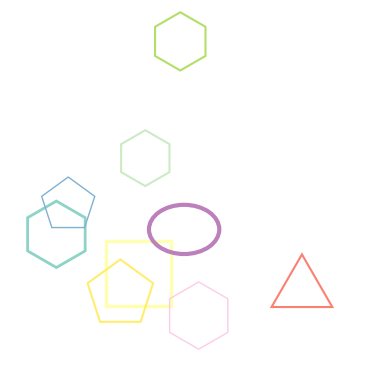[{"shape": "hexagon", "thickness": 2, "radius": 0.43, "center": [0.146, 0.391]}, {"shape": "square", "thickness": 2.5, "radius": 0.43, "center": [0.36, 0.29]}, {"shape": "triangle", "thickness": 1.5, "radius": 0.46, "center": [0.784, 0.248]}, {"shape": "pentagon", "thickness": 1, "radius": 0.36, "center": [0.177, 0.468]}, {"shape": "hexagon", "thickness": 1.5, "radius": 0.38, "center": [0.468, 0.893]}, {"shape": "hexagon", "thickness": 1, "radius": 0.44, "center": [0.516, 0.18]}, {"shape": "oval", "thickness": 3, "radius": 0.46, "center": [0.478, 0.404]}, {"shape": "hexagon", "thickness": 1.5, "radius": 0.36, "center": [0.377, 0.589]}, {"shape": "pentagon", "thickness": 1.5, "radius": 0.45, "center": [0.313, 0.237]}]